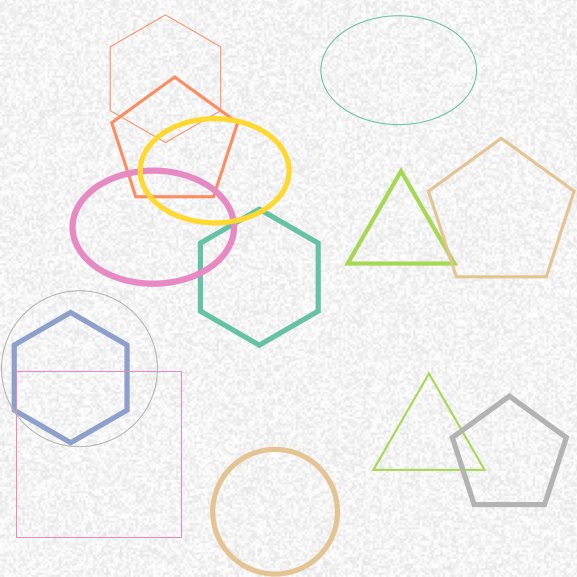[{"shape": "hexagon", "thickness": 2.5, "radius": 0.59, "center": [0.449, 0.519]}, {"shape": "oval", "thickness": 0.5, "radius": 0.67, "center": [0.69, 0.878]}, {"shape": "hexagon", "thickness": 0.5, "radius": 0.55, "center": [0.287, 0.863]}, {"shape": "pentagon", "thickness": 1.5, "radius": 0.57, "center": [0.302, 0.751]}, {"shape": "hexagon", "thickness": 2.5, "radius": 0.56, "center": [0.122, 0.345]}, {"shape": "square", "thickness": 0.5, "radius": 0.72, "center": [0.171, 0.213]}, {"shape": "oval", "thickness": 3, "radius": 0.7, "center": [0.265, 0.606]}, {"shape": "triangle", "thickness": 2, "radius": 0.53, "center": [0.695, 0.596]}, {"shape": "triangle", "thickness": 1, "radius": 0.56, "center": [0.743, 0.241]}, {"shape": "oval", "thickness": 2.5, "radius": 0.64, "center": [0.372, 0.703]}, {"shape": "pentagon", "thickness": 1.5, "radius": 0.66, "center": [0.868, 0.627]}, {"shape": "circle", "thickness": 2.5, "radius": 0.54, "center": [0.476, 0.113]}, {"shape": "pentagon", "thickness": 2.5, "radius": 0.52, "center": [0.882, 0.209]}, {"shape": "circle", "thickness": 0.5, "radius": 0.67, "center": [0.138, 0.361]}]